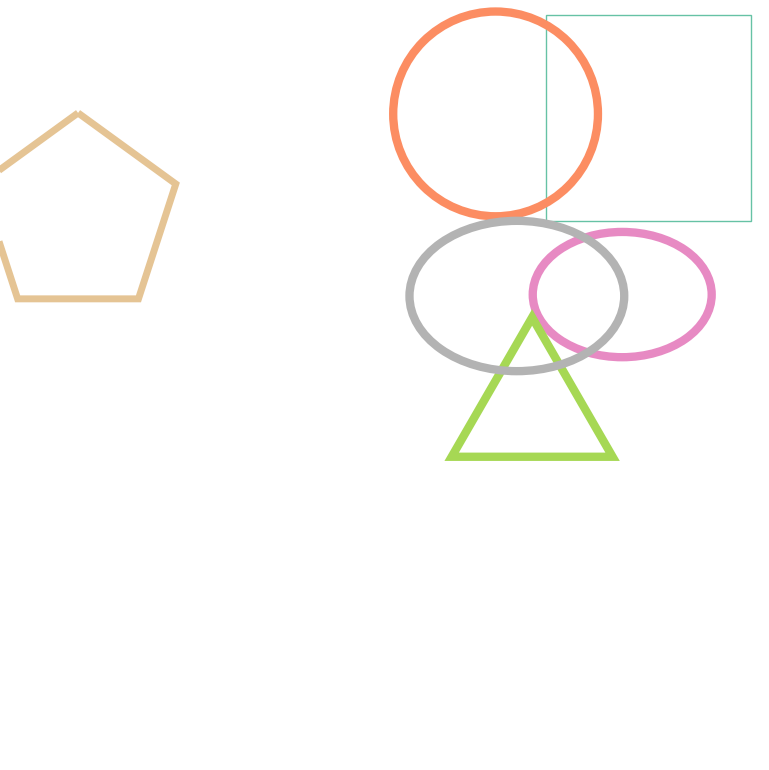[{"shape": "square", "thickness": 0.5, "radius": 0.67, "center": [0.843, 0.847]}, {"shape": "circle", "thickness": 3, "radius": 0.66, "center": [0.644, 0.852]}, {"shape": "oval", "thickness": 3, "radius": 0.58, "center": [0.808, 0.617]}, {"shape": "triangle", "thickness": 3, "radius": 0.6, "center": [0.691, 0.467]}, {"shape": "pentagon", "thickness": 2.5, "radius": 0.67, "center": [0.101, 0.72]}, {"shape": "oval", "thickness": 3, "radius": 0.7, "center": [0.671, 0.616]}]